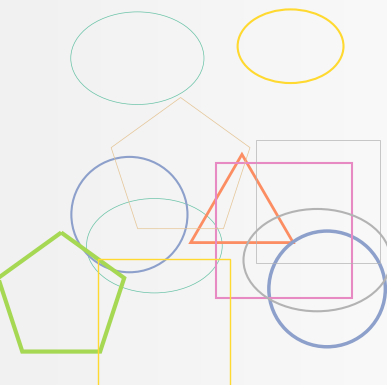[{"shape": "oval", "thickness": 0.5, "radius": 0.88, "center": [0.398, 0.362]}, {"shape": "oval", "thickness": 0.5, "radius": 0.86, "center": [0.354, 0.849]}, {"shape": "triangle", "thickness": 2, "radius": 0.76, "center": [0.624, 0.446]}, {"shape": "circle", "thickness": 1.5, "radius": 0.75, "center": [0.334, 0.443]}, {"shape": "circle", "thickness": 2.5, "radius": 0.75, "center": [0.844, 0.25]}, {"shape": "square", "thickness": 1.5, "radius": 0.88, "center": [0.733, 0.401]}, {"shape": "pentagon", "thickness": 3, "radius": 0.85, "center": [0.158, 0.225]}, {"shape": "oval", "thickness": 1.5, "radius": 0.68, "center": [0.75, 0.88]}, {"shape": "square", "thickness": 1, "radius": 0.85, "center": [0.423, 0.156]}, {"shape": "pentagon", "thickness": 0.5, "radius": 0.94, "center": [0.466, 0.558]}, {"shape": "oval", "thickness": 1.5, "radius": 0.95, "center": [0.818, 0.324]}, {"shape": "square", "thickness": 0.5, "radius": 0.8, "center": [0.821, 0.477]}]